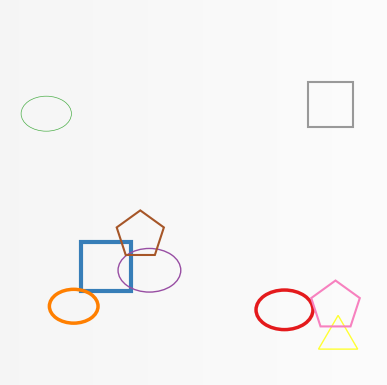[{"shape": "oval", "thickness": 2.5, "radius": 0.37, "center": [0.734, 0.195]}, {"shape": "square", "thickness": 3, "radius": 0.32, "center": [0.273, 0.308]}, {"shape": "oval", "thickness": 0.5, "radius": 0.32, "center": [0.119, 0.705]}, {"shape": "oval", "thickness": 1, "radius": 0.4, "center": [0.386, 0.298]}, {"shape": "oval", "thickness": 2.5, "radius": 0.31, "center": [0.19, 0.205]}, {"shape": "triangle", "thickness": 1, "radius": 0.29, "center": [0.873, 0.122]}, {"shape": "pentagon", "thickness": 1.5, "radius": 0.32, "center": [0.362, 0.389]}, {"shape": "pentagon", "thickness": 1.5, "radius": 0.33, "center": [0.866, 0.205]}, {"shape": "square", "thickness": 1.5, "radius": 0.29, "center": [0.853, 0.728]}]